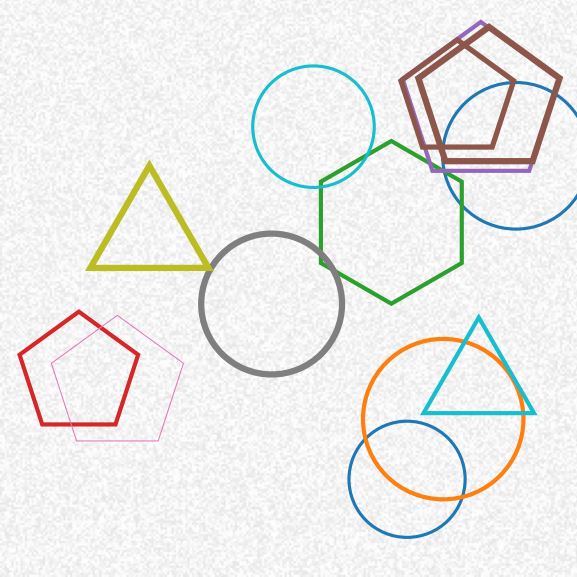[{"shape": "circle", "thickness": 1.5, "radius": 0.63, "center": [0.893, 0.729]}, {"shape": "circle", "thickness": 1.5, "radius": 0.5, "center": [0.705, 0.169]}, {"shape": "circle", "thickness": 2, "radius": 0.69, "center": [0.767, 0.273]}, {"shape": "hexagon", "thickness": 2, "radius": 0.7, "center": [0.678, 0.614]}, {"shape": "pentagon", "thickness": 2, "radius": 0.54, "center": [0.137, 0.351]}, {"shape": "pentagon", "thickness": 2, "radius": 0.71, "center": [0.833, 0.819]}, {"shape": "pentagon", "thickness": 2.5, "radius": 0.51, "center": [0.792, 0.827]}, {"shape": "pentagon", "thickness": 3, "radius": 0.64, "center": [0.847, 0.824]}, {"shape": "pentagon", "thickness": 0.5, "radius": 0.6, "center": [0.203, 0.333]}, {"shape": "circle", "thickness": 3, "radius": 0.61, "center": [0.47, 0.473]}, {"shape": "triangle", "thickness": 3, "radius": 0.59, "center": [0.259, 0.594]}, {"shape": "circle", "thickness": 1.5, "radius": 0.53, "center": [0.543, 0.78]}, {"shape": "triangle", "thickness": 2, "radius": 0.55, "center": [0.829, 0.339]}]